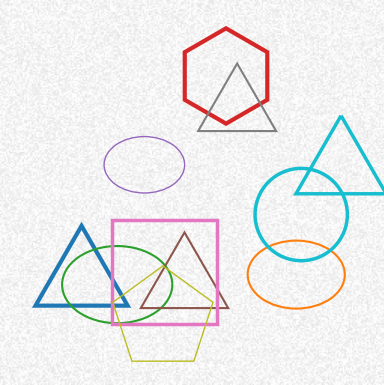[{"shape": "triangle", "thickness": 3, "radius": 0.69, "center": [0.212, 0.275]}, {"shape": "oval", "thickness": 1.5, "radius": 0.63, "center": [0.769, 0.287]}, {"shape": "oval", "thickness": 1.5, "radius": 0.72, "center": [0.304, 0.261]}, {"shape": "hexagon", "thickness": 3, "radius": 0.62, "center": [0.587, 0.803]}, {"shape": "oval", "thickness": 1, "radius": 0.52, "center": [0.375, 0.572]}, {"shape": "triangle", "thickness": 1.5, "radius": 0.65, "center": [0.479, 0.265]}, {"shape": "square", "thickness": 2.5, "radius": 0.68, "center": [0.427, 0.293]}, {"shape": "triangle", "thickness": 1.5, "radius": 0.58, "center": [0.616, 0.718]}, {"shape": "pentagon", "thickness": 1, "radius": 0.68, "center": [0.423, 0.173]}, {"shape": "circle", "thickness": 2.5, "radius": 0.6, "center": [0.782, 0.443]}, {"shape": "triangle", "thickness": 2.5, "radius": 0.68, "center": [0.886, 0.564]}]